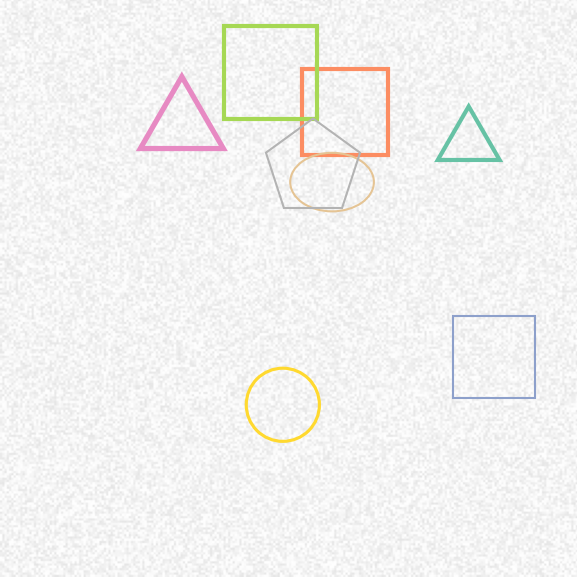[{"shape": "triangle", "thickness": 2, "radius": 0.31, "center": [0.812, 0.753]}, {"shape": "square", "thickness": 2, "radius": 0.37, "center": [0.598, 0.805]}, {"shape": "square", "thickness": 1, "radius": 0.35, "center": [0.856, 0.381]}, {"shape": "triangle", "thickness": 2.5, "radius": 0.42, "center": [0.315, 0.783]}, {"shape": "square", "thickness": 2, "radius": 0.4, "center": [0.469, 0.874]}, {"shape": "circle", "thickness": 1.5, "radius": 0.32, "center": [0.49, 0.298]}, {"shape": "oval", "thickness": 1, "radius": 0.36, "center": [0.575, 0.684]}, {"shape": "pentagon", "thickness": 1, "radius": 0.43, "center": [0.542, 0.708]}]